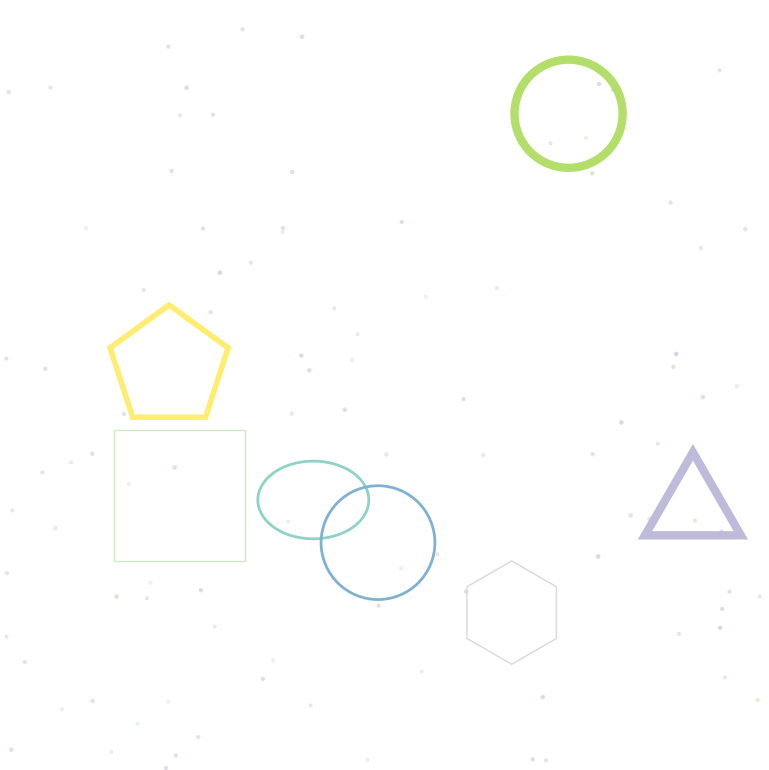[{"shape": "oval", "thickness": 1, "radius": 0.36, "center": [0.407, 0.351]}, {"shape": "triangle", "thickness": 3, "radius": 0.36, "center": [0.9, 0.341]}, {"shape": "circle", "thickness": 1, "radius": 0.37, "center": [0.491, 0.295]}, {"shape": "circle", "thickness": 3, "radius": 0.35, "center": [0.738, 0.852]}, {"shape": "hexagon", "thickness": 0.5, "radius": 0.34, "center": [0.665, 0.204]}, {"shape": "square", "thickness": 0.5, "radius": 0.42, "center": [0.234, 0.357]}, {"shape": "pentagon", "thickness": 2, "radius": 0.4, "center": [0.22, 0.523]}]